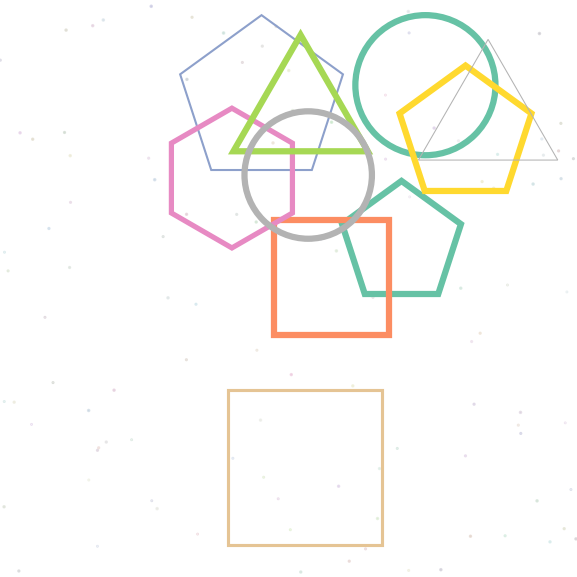[{"shape": "circle", "thickness": 3, "radius": 0.61, "center": [0.737, 0.852]}, {"shape": "pentagon", "thickness": 3, "radius": 0.54, "center": [0.695, 0.578]}, {"shape": "square", "thickness": 3, "radius": 0.5, "center": [0.574, 0.518]}, {"shape": "pentagon", "thickness": 1, "radius": 0.74, "center": [0.453, 0.825]}, {"shape": "hexagon", "thickness": 2.5, "radius": 0.6, "center": [0.402, 0.691]}, {"shape": "triangle", "thickness": 3, "radius": 0.67, "center": [0.52, 0.804]}, {"shape": "pentagon", "thickness": 3, "radius": 0.6, "center": [0.806, 0.766]}, {"shape": "square", "thickness": 1.5, "radius": 0.67, "center": [0.528, 0.189]}, {"shape": "circle", "thickness": 3, "radius": 0.55, "center": [0.534, 0.696]}, {"shape": "triangle", "thickness": 0.5, "radius": 0.7, "center": [0.845, 0.792]}]